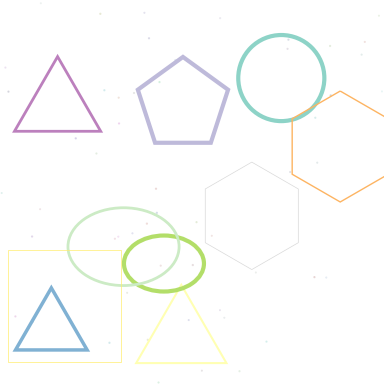[{"shape": "circle", "thickness": 3, "radius": 0.56, "center": [0.731, 0.797]}, {"shape": "triangle", "thickness": 1.5, "radius": 0.68, "center": [0.471, 0.125]}, {"shape": "pentagon", "thickness": 3, "radius": 0.62, "center": [0.475, 0.729]}, {"shape": "triangle", "thickness": 2.5, "radius": 0.54, "center": [0.133, 0.145]}, {"shape": "hexagon", "thickness": 1, "radius": 0.72, "center": [0.884, 0.619]}, {"shape": "oval", "thickness": 3, "radius": 0.52, "center": [0.426, 0.316]}, {"shape": "hexagon", "thickness": 0.5, "radius": 0.7, "center": [0.654, 0.439]}, {"shape": "triangle", "thickness": 2, "radius": 0.65, "center": [0.15, 0.724]}, {"shape": "oval", "thickness": 2, "radius": 0.72, "center": [0.321, 0.359]}, {"shape": "square", "thickness": 0.5, "radius": 0.73, "center": [0.167, 0.205]}]